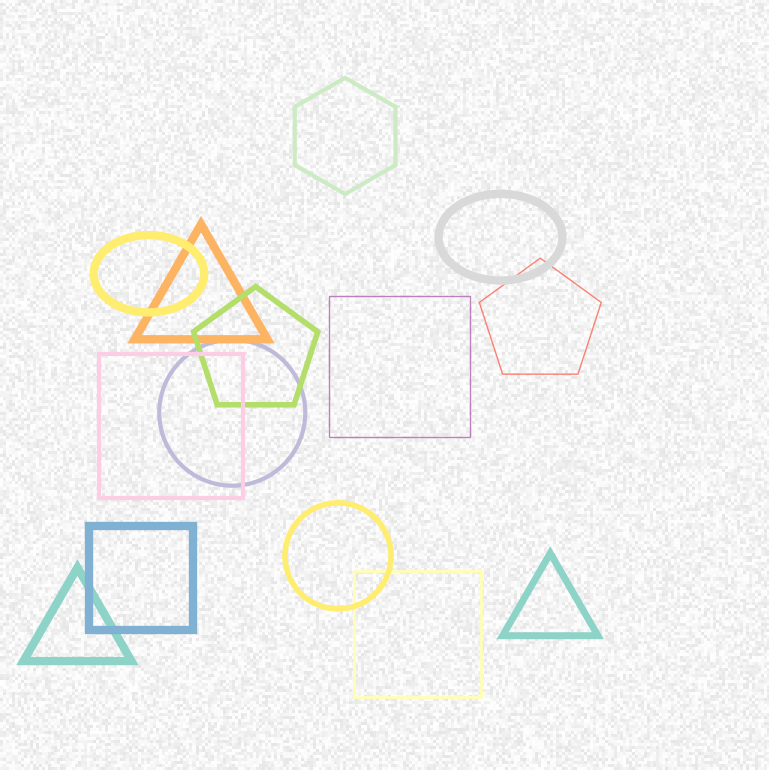[{"shape": "triangle", "thickness": 3, "radius": 0.4, "center": [0.101, 0.182]}, {"shape": "triangle", "thickness": 2.5, "radius": 0.36, "center": [0.715, 0.21]}, {"shape": "square", "thickness": 1, "radius": 0.41, "center": [0.542, 0.177]}, {"shape": "circle", "thickness": 1.5, "radius": 0.47, "center": [0.302, 0.464]}, {"shape": "pentagon", "thickness": 0.5, "radius": 0.42, "center": [0.702, 0.581]}, {"shape": "square", "thickness": 3, "radius": 0.34, "center": [0.184, 0.25]}, {"shape": "triangle", "thickness": 3, "radius": 0.5, "center": [0.261, 0.609]}, {"shape": "pentagon", "thickness": 2, "radius": 0.42, "center": [0.332, 0.543]}, {"shape": "square", "thickness": 1.5, "radius": 0.47, "center": [0.222, 0.447]}, {"shape": "oval", "thickness": 3, "radius": 0.4, "center": [0.65, 0.692]}, {"shape": "square", "thickness": 0.5, "radius": 0.46, "center": [0.519, 0.524]}, {"shape": "hexagon", "thickness": 1.5, "radius": 0.38, "center": [0.448, 0.823]}, {"shape": "oval", "thickness": 3, "radius": 0.36, "center": [0.193, 0.644]}, {"shape": "circle", "thickness": 2, "radius": 0.34, "center": [0.439, 0.278]}]